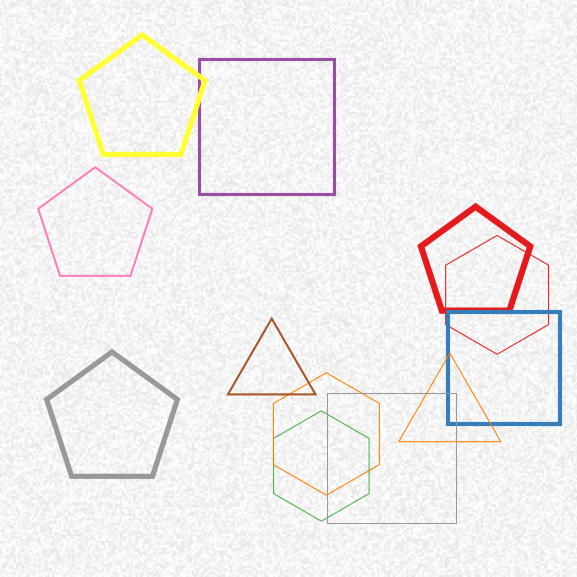[{"shape": "pentagon", "thickness": 3, "radius": 0.5, "center": [0.824, 0.542]}, {"shape": "hexagon", "thickness": 0.5, "radius": 0.51, "center": [0.861, 0.489]}, {"shape": "square", "thickness": 2, "radius": 0.48, "center": [0.873, 0.361]}, {"shape": "hexagon", "thickness": 0.5, "radius": 0.48, "center": [0.556, 0.192]}, {"shape": "square", "thickness": 1.5, "radius": 0.58, "center": [0.462, 0.78]}, {"shape": "triangle", "thickness": 0.5, "radius": 0.51, "center": [0.779, 0.285]}, {"shape": "hexagon", "thickness": 0.5, "radius": 0.53, "center": [0.565, 0.248]}, {"shape": "pentagon", "thickness": 2.5, "radius": 0.57, "center": [0.246, 0.824]}, {"shape": "triangle", "thickness": 1, "radius": 0.44, "center": [0.47, 0.36]}, {"shape": "pentagon", "thickness": 1, "radius": 0.52, "center": [0.165, 0.606]}, {"shape": "pentagon", "thickness": 2.5, "radius": 0.6, "center": [0.194, 0.271]}, {"shape": "square", "thickness": 0.5, "radius": 0.56, "center": [0.678, 0.206]}]